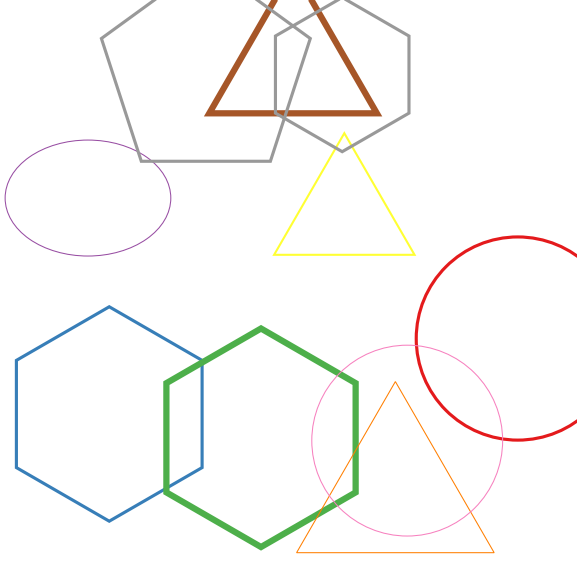[{"shape": "circle", "thickness": 1.5, "radius": 0.88, "center": [0.897, 0.413]}, {"shape": "hexagon", "thickness": 1.5, "radius": 0.93, "center": [0.189, 0.282]}, {"shape": "hexagon", "thickness": 3, "radius": 0.95, "center": [0.452, 0.241]}, {"shape": "oval", "thickness": 0.5, "radius": 0.72, "center": [0.152, 0.656]}, {"shape": "triangle", "thickness": 0.5, "radius": 0.99, "center": [0.685, 0.141]}, {"shape": "triangle", "thickness": 1, "radius": 0.7, "center": [0.596, 0.628]}, {"shape": "triangle", "thickness": 3, "radius": 0.84, "center": [0.507, 0.887]}, {"shape": "circle", "thickness": 0.5, "radius": 0.83, "center": [0.705, 0.236]}, {"shape": "hexagon", "thickness": 1.5, "radius": 0.67, "center": [0.593, 0.87]}, {"shape": "pentagon", "thickness": 1.5, "radius": 0.95, "center": [0.356, 0.874]}]